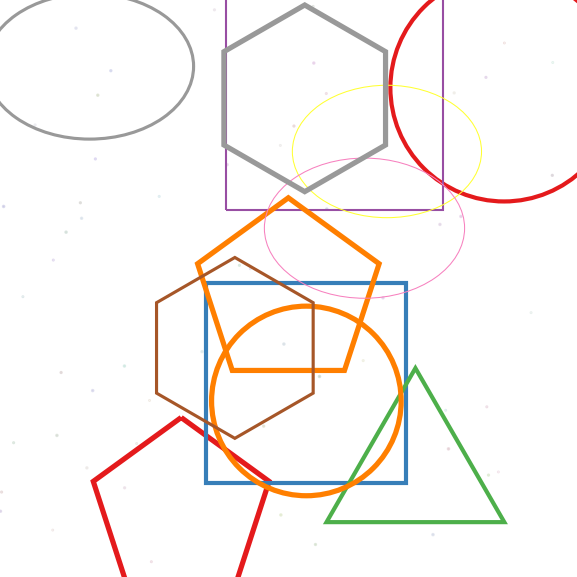[{"shape": "pentagon", "thickness": 2.5, "radius": 0.8, "center": [0.314, 0.116]}, {"shape": "circle", "thickness": 2, "radius": 0.98, "center": [0.873, 0.847]}, {"shape": "square", "thickness": 2, "radius": 0.86, "center": [0.53, 0.336]}, {"shape": "triangle", "thickness": 2, "radius": 0.89, "center": [0.719, 0.184]}, {"shape": "square", "thickness": 1, "radius": 0.94, "center": [0.579, 0.823]}, {"shape": "pentagon", "thickness": 2.5, "radius": 0.83, "center": [0.499, 0.491]}, {"shape": "circle", "thickness": 2.5, "radius": 0.82, "center": [0.531, 0.305]}, {"shape": "oval", "thickness": 0.5, "radius": 0.82, "center": [0.67, 0.737]}, {"shape": "hexagon", "thickness": 1.5, "radius": 0.78, "center": [0.407, 0.397]}, {"shape": "oval", "thickness": 0.5, "radius": 0.87, "center": [0.631, 0.604]}, {"shape": "hexagon", "thickness": 2.5, "radius": 0.81, "center": [0.528, 0.829]}, {"shape": "oval", "thickness": 1.5, "radius": 0.9, "center": [0.155, 0.884]}]